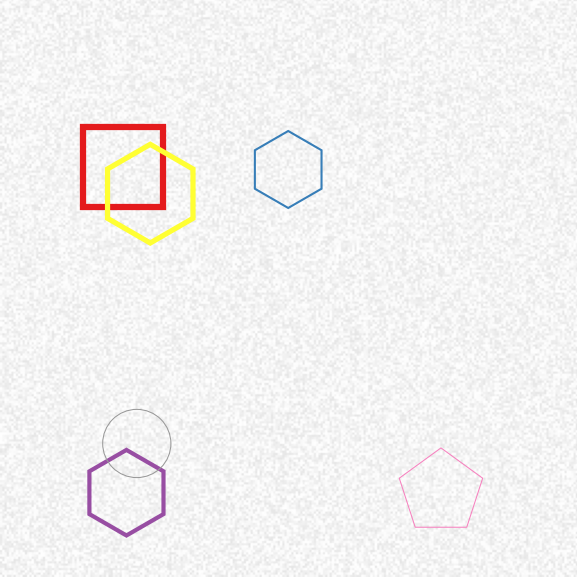[{"shape": "square", "thickness": 3, "radius": 0.35, "center": [0.214, 0.709]}, {"shape": "hexagon", "thickness": 1, "radius": 0.33, "center": [0.499, 0.706]}, {"shape": "hexagon", "thickness": 2, "radius": 0.37, "center": [0.219, 0.146]}, {"shape": "hexagon", "thickness": 2.5, "radius": 0.43, "center": [0.26, 0.664]}, {"shape": "pentagon", "thickness": 0.5, "radius": 0.38, "center": [0.764, 0.148]}, {"shape": "circle", "thickness": 0.5, "radius": 0.3, "center": [0.237, 0.231]}]